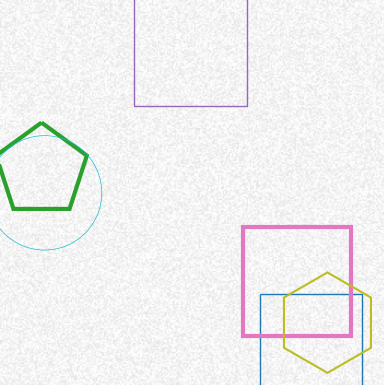[{"shape": "square", "thickness": 1, "radius": 0.66, "center": [0.807, 0.106]}, {"shape": "pentagon", "thickness": 3, "radius": 0.62, "center": [0.108, 0.558]}, {"shape": "square", "thickness": 1, "radius": 0.73, "center": [0.495, 0.871]}, {"shape": "square", "thickness": 3, "radius": 0.71, "center": [0.772, 0.268]}, {"shape": "hexagon", "thickness": 1.5, "radius": 0.65, "center": [0.851, 0.162]}, {"shape": "circle", "thickness": 0.5, "radius": 0.74, "center": [0.116, 0.499]}]